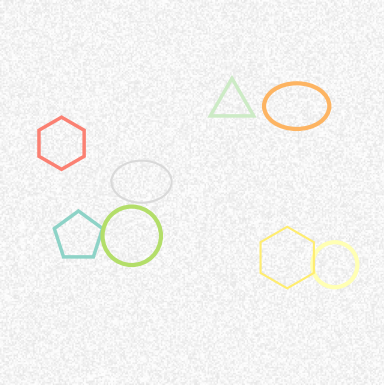[{"shape": "pentagon", "thickness": 2.5, "radius": 0.33, "center": [0.204, 0.386]}, {"shape": "circle", "thickness": 3, "radius": 0.29, "center": [0.87, 0.312]}, {"shape": "hexagon", "thickness": 2.5, "radius": 0.34, "center": [0.16, 0.628]}, {"shape": "oval", "thickness": 3, "radius": 0.42, "center": [0.771, 0.724]}, {"shape": "circle", "thickness": 3, "radius": 0.38, "center": [0.342, 0.388]}, {"shape": "oval", "thickness": 1.5, "radius": 0.39, "center": [0.368, 0.528]}, {"shape": "triangle", "thickness": 2.5, "radius": 0.33, "center": [0.603, 0.731]}, {"shape": "hexagon", "thickness": 1.5, "radius": 0.4, "center": [0.746, 0.331]}]